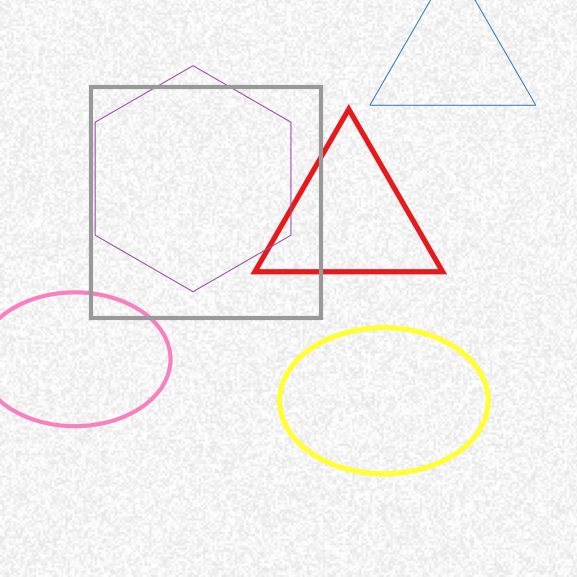[{"shape": "triangle", "thickness": 2.5, "radius": 0.94, "center": [0.604, 0.622]}, {"shape": "triangle", "thickness": 0.5, "radius": 0.83, "center": [0.784, 0.9]}, {"shape": "hexagon", "thickness": 0.5, "radius": 0.98, "center": [0.334, 0.69]}, {"shape": "oval", "thickness": 2.5, "radius": 0.9, "center": [0.665, 0.305]}, {"shape": "oval", "thickness": 2, "radius": 0.83, "center": [0.13, 0.377]}, {"shape": "square", "thickness": 2, "radius": 1.0, "center": [0.357, 0.648]}]